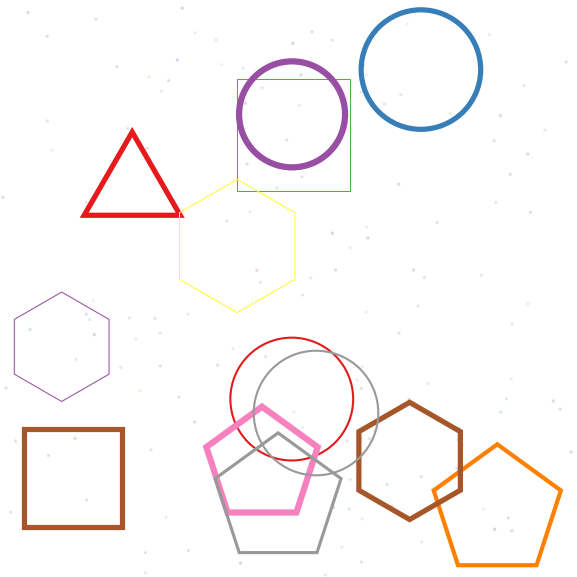[{"shape": "triangle", "thickness": 2.5, "radius": 0.48, "center": [0.229, 0.674]}, {"shape": "circle", "thickness": 1, "radius": 0.53, "center": [0.505, 0.308]}, {"shape": "circle", "thickness": 2.5, "radius": 0.52, "center": [0.729, 0.879]}, {"shape": "square", "thickness": 0.5, "radius": 0.49, "center": [0.508, 0.766]}, {"shape": "circle", "thickness": 3, "radius": 0.46, "center": [0.506, 0.801]}, {"shape": "hexagon", "thickness": 0.5, "radius": 0.47, "center": [0.107, 0.399]}, {"shape": "pentagon", "thickness": 2, "radius": 0.58, "center": [0.861, 0.114]}, {"shape": "hexagon", "thickness": 0.5, "radius": 0.58, "center": [0.411, 0.573]}, {"shape": "square", "thickness": 2.5, "radius": 0.42, "center": [0.126, 0.171]}, {"shape": "hexagon", "thickness": 2.5, "radius": 0.51, "center": [0.709, 0.201]}, {"shape": "pentagon", "thickness": 3, "radius": 0.51, "center": [0.454, 0.194]}, {"shape": "circle", "thickness": 1, "radius": 0.54, "center": [0.547, 0.284]}, {"shape": "pentagon", "thickness": 1.5, "radius": 0.57, "center": [0.482, 0.135]}]